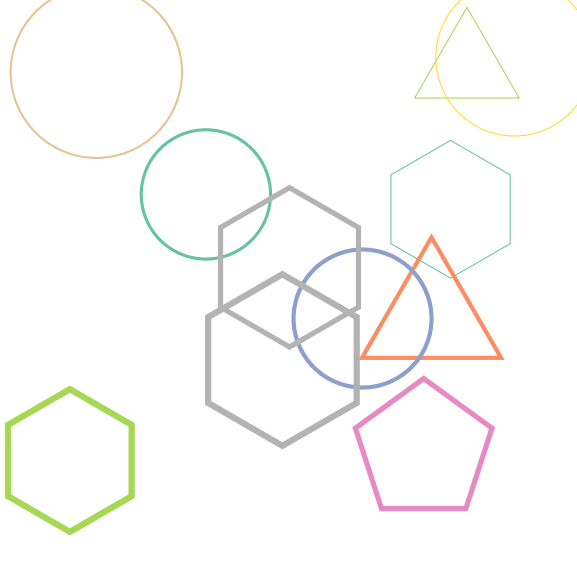[{"shape": "hexagon", "thickness": 0.5, "radius": 0.6, "center": [0.78, 0.637]}, {"shape": "circle", "thickness": 1.5, "radius": 0.56, "center": [0.357, 0.662]}, {"shape": "triangle", "thickness": 2, "radius": 0.7, "center": [0.747, 0.449]}, {"shape": "circle", "thickness": 2, "radius": 0.6, "center": [0.628, 0.448]}, {"shape": "pentagon", "thickness": 2.5, "radius": 0.62, "center": [0.734, 0.219]}, {"shape": "hexagon", "thickness": 3, "radius": 0.62, "center": [0.121, 0.202]}, {"shape": "triangle", "thickness": 0.5, "radius": 0.52, "center": [0.809, 0.882]}, {"shape": "circle", "thickness": 0.5, "radius": 0.68, "center": [0.891, 0.9]}, {"shape": "circle", "thickness": 1, "radius": 0.74, "center": [0.167, 0.874]}, {"shape": "hexagon", "thickness": 3, "radius": 0.74, "center": [0.489, 0.376]}, {"shape": "hexagon", "thickness": 2.5, "radius": 0.69, "center": [0.501, 0.536]}]